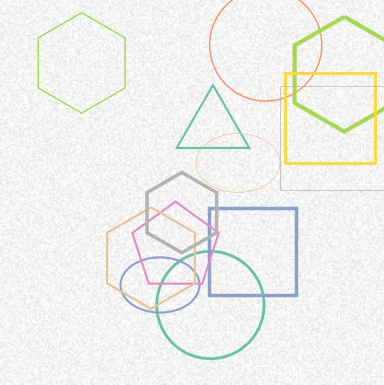[{"shape": "circle", "thickness": 2, "radius": 0.7, "center": [0.547, 0.208]}, {"shape": "triangle", "thickness": 1.5, "radius": 0.54, "center": [0.553, 0.67]}, {"shape": "circle", "thickness": 1, "radius": 0.73, "center": [0.69, 0.883]}, {"shape": "oval", "thickness": 1.5, "radius": 0.51, "center": [0.416, 0.26]}, {"shape": "square", "thickness": 2.5, "radius": 0.56, "center": [0.655, 0.347]}, {"shape": "pentagon", "thickness": 1.5, "radius": 0.59, "center": [0.456, 0.359]}, {"shape": "hexagon", "thickness": 1, "radius": 0.65, "center": [0.212, 0.837]}, {"shape": "hexagon", "thickness": 3, "radius": 0.75, "center": [0.895, 0.807]}, {"shape": "square", "thickness": 2, "radius": 0.58, "center": [0.856, 0.694]}, {"shape": "oval", "thickness": 0.5, "radius": 0.55, "center": [0.618, 0.577]}, {"shape": "hexagon", "thickness": 1.5, "radius": 0.66, "center": [0.392, 0.33]}, {"shape": "square", "thickness": 0.5, "radius": 0.68, "center": [0.862, 0.642]}, {"shape": "hexagon", "thickness": 2.5, "radius": 0.52, "center": [0.472, 0.448]}]